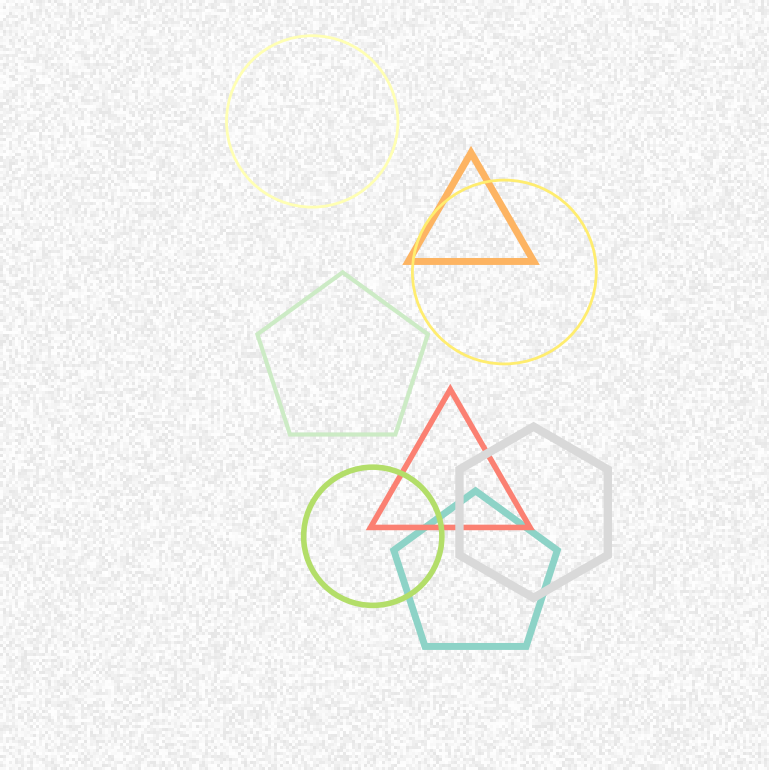[{"shape": "pentagon", "thickness": 2.5, "radius": 0.56, "center": [0.618, 0.251]}, {"shape": "circle", "thickness": 1, "radius": 0.56, "center": [0.405, 0.842]}, {"shape": "triangle", "thickness": 2, "radius": 0.6, "center": [0.585, 0.375]}, {"shape": "triangle", "thickness": 2.5, "radius": 0.47, "center": [0.612, 0.707]}, {"shape": "circle", "thickness": 2, "radius": 0.45, "center": [0.484, 0.304]}, {"shape": "hexagon", "thickness": 3, "radius": 0.56, "center": [0.693, 0.335]}, {"shape": "pentagon", "thickness": 1.5, "radius": 0.58, "center": [0.445, 0.53]}, {"shape": "circle", "thickness": 1, "radius": 0.6, "center": [0.655, 0.647]}]